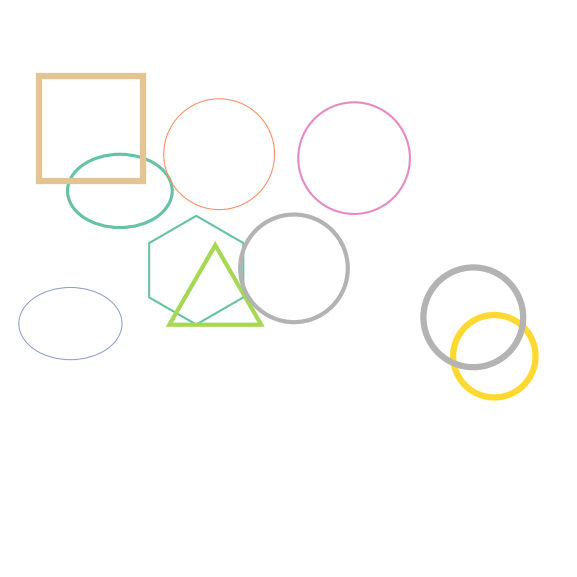[{"shape": "hexagon", "thickness": 1, "radius": 0.47, "center": [0.34, 0.531]}, {"shape": "oval", "thickness": 1.5, "radius": 0.45, "center": [0.208, 0.669]}, {"shape": "circle", "thickness": 0.5, "radius": 0.48, "center": [0.38, 0.732]}, {"shape": "oval", "thickness": 0.5, "radius": 0.45, "center": [0.122, 0.439]}, {"shape": "circle", "thickness": 1, "radius": 0.48, "center": [0.613, 0.725]}, {"shape": "triangle", "thickness": 2, "radius": 0.46, "center": [0.373, 0.483]}, {"shape": "circle", "thickness": 3, "radius": 0.36, "center": [0.856, 0.382]}, {"shape": "square", "thickness": 3, "radius": 0.45, "center": [0.158, 0.776]}, {"shape": "circle", "thickness": 3, "radius": 0.43, "center": [0.82, 0.45]}, {"shape": "circle", "thickness": 2, "radius": 0.47, "center": [0.509, 0.534]}]